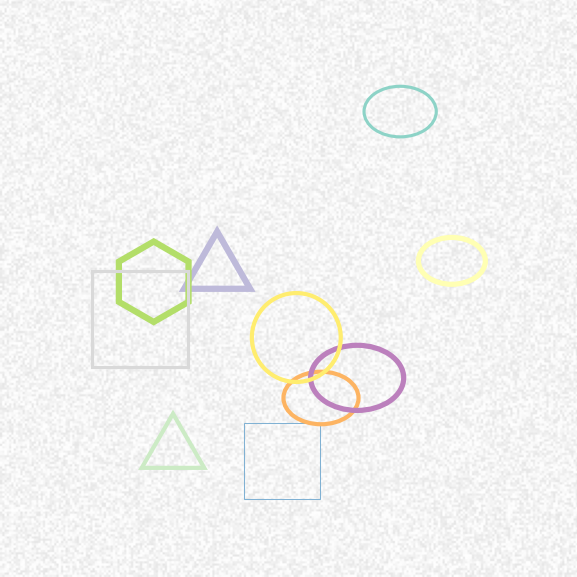[{"shape": "oval", "thickness": 1.5, "radius": 0.31, "center": [0.693, 0.806]}, {"shape": "oval", "thickness": 2.5, "radius": 0.29, "center": [0.782, 0.547]}, {"shape": "triangle", "thickness": 3, "radius": 0.33, "center": [0.376, 0.532]}, {"shape": "square", "thickness": 0.5, "radius": 0.33, "center": [0.488, 0.201]}, {"shape": "oval", "thickness": 2, "radius": 0.33, "center": [0.556, 0.31]}, {"shape": "hexagon", "thickness": 3, "radius": 0.35, "center": [0.266, 0.511]}, {"shape": "square", "thickness": 1.5, "radius": 0.42, "center": [0.242, 0.446]}, {"shape": "oval", "thickness": 2.5, "radius": 0.4, "center": [0.618, 0.345]}, {"shape": "triangle", "thickness": 2, "radius": 0.31, "center": [0.3, 0.22]}, {"shape": "circle", "thickness": 2, "radius": 0.38, "center": [0.513, 0.415]}]